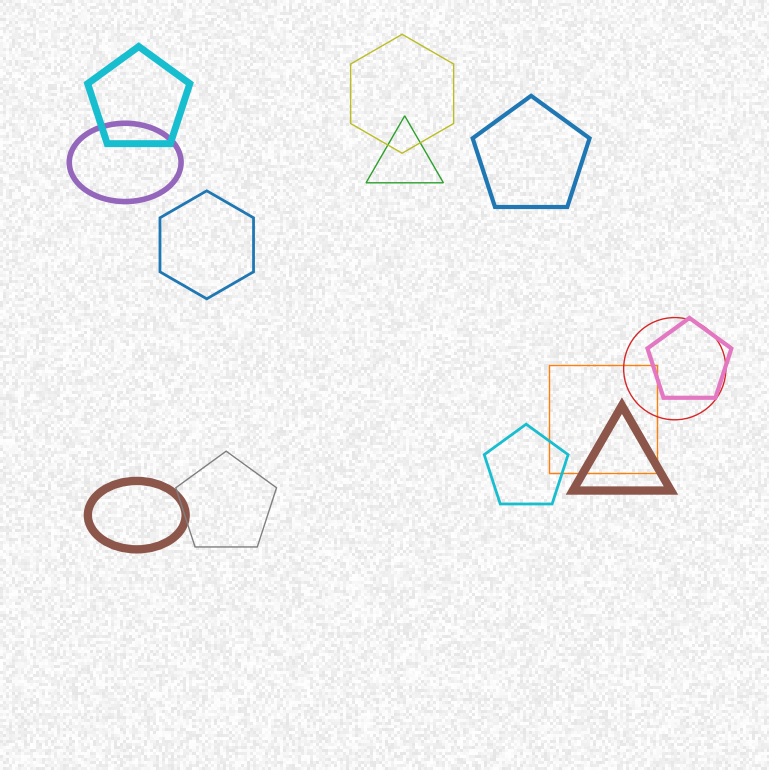[{"shape": "pentagon", "thickness": 1.5, "radius": 0.4, "center": [0.69, 0.796]}, {"shape": "hexagon", "thickness": 1, "radius": 0.35, "center": [0.269, 0.682]}, {"shape": "square", "thickness": 0.5, "radius": 0.35, "center": [0.784, 0.456]}, {"shape": "triangle", "thickness": 0.5, "radius": 0.29, "center": [0.526, 0.792]}, {"shape": "circle", "thickness": 0.5, "radius": 0.33, "center": [0.876, 0.521]}, {"shape": "oval", "thickness": 2, "radius": 0.36, "center": [0.163, 0.789]}, {"shape": "oval", "thickness": 3, "radius": 0.32, "center": [0.178, 0.331]}, {"shape": "triangle", "thickness": 3, "radius": 0.37, "center": [0.808, 0.4]}, {"shape": "pentagon", "thickness": 1.5, "radius": 0.29, "center": [0.895, 0.53]}, {"shape": "pentagon", "thickness": 0.5, "radius": 0.34, "center": [0.294, 0.345]}, {"shape": "hexagon", "thickness": 0.5, "radius": 0.39, "center": [0.522, 0.878]}, {"shape": "pentagon", "thickness": 1, "radius": 0.29, "center": [0.683, 0.392]}, {"shape": "pentagon", "thickness": 2.5, "radius": 0.35, "center": [0.18, 0.87]}]